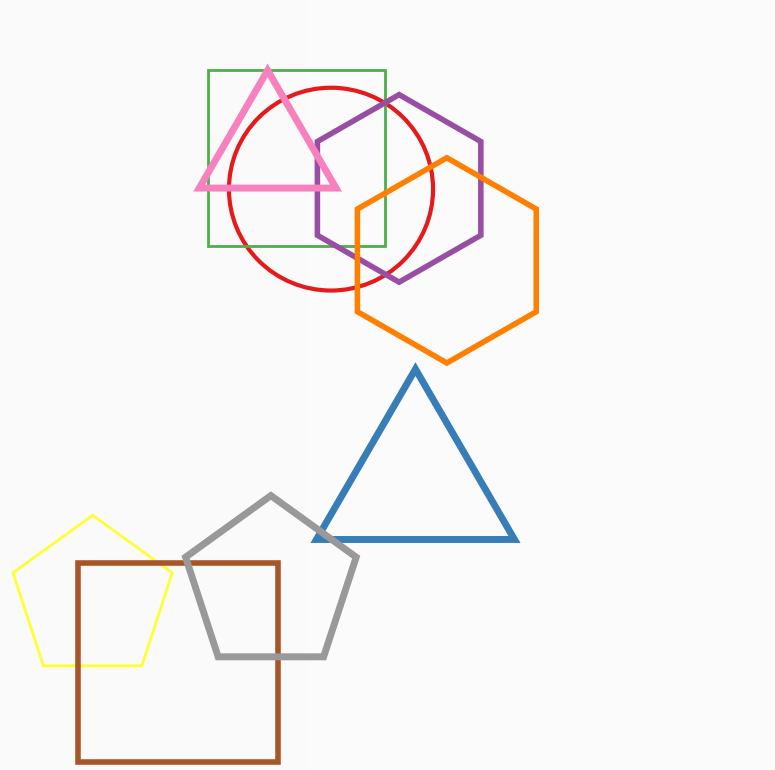[{"shape": "circle", "thickness": 1.5, "radius": 0.66, "center": [0.427, 0.754]}, {"shape": "triangle", "thickness": 2.5, "radius": 0.74, "center": [0.536, 0.373]}, {"shape": "square", "thickness": 1, "radius": 0.57, "center": [0.382, 0.795]}, {"shape": "hexagon", "thickness": 2, "radius": 0.61, "center": [0.515, 0.755]}, {"shape": "hexagon", "thickness": 2, "radius": 0.67, "center": [0.577, 0.662]}, {"shape": "pentagon", "thickness": 1, "radius": 0.54, "center": [0.12, 0.223]}, {"shape": "square", "thickness": 2, "radius": 0.65, "center": [0.23, 0.14]}, {"shape": "triangle", "thickness": 2.5, "radius": 0.51, "center": [0.345, 0.807]}, {"shape": "pentagon", "thickness": 2.5, "radius": 0.58, "center": [0.35, 0.241]}]